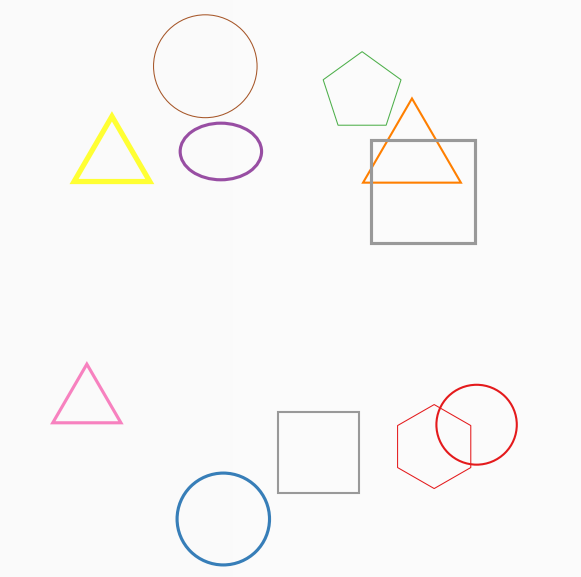[{"shape": "circle", "thickness": 1, "radius": 0.35, "center": [0.82, 0.264]}, {"shape": "hexagon", "thickness": 0.5, "radius": 0.36, "center": [0.747, 0.226]}, {"shape": "circle", "thickness": 1.5, "radius": 0.4, "center": [0.384, 0.1]}, {"shape": "pentagon", "thickness": 0.5, "radius": 0.35, "center": [0.623, 0.839]}, {"shape": "oval", "thickness": 1.5, "radius": 0.35, "center": [0.38, 0.737]}, {"shape": "triangle", "thickness": 1, "radius": 0.49, "center": [0.709, 0.731]}, {"shape": "triangle", "thickness": 2.5, "radius": 0.38, "center": [0.193, 0.722]}, {"shape": "circle", "thickness": 0.5, "radius": 0.45, "center": [0.353, 0.884]}, {"shape": "triangle", "thickness": 1.5, "radius": 0.34, "center": [0.149, 0.301]}, {"shape": "square", "thickness": 1.5, "radius": 0.45, "center": [0.728, 0.668]}, {"shape": "square", "thickness": 1, "radius": 0.35, "center": [0.548, 0.216]}]